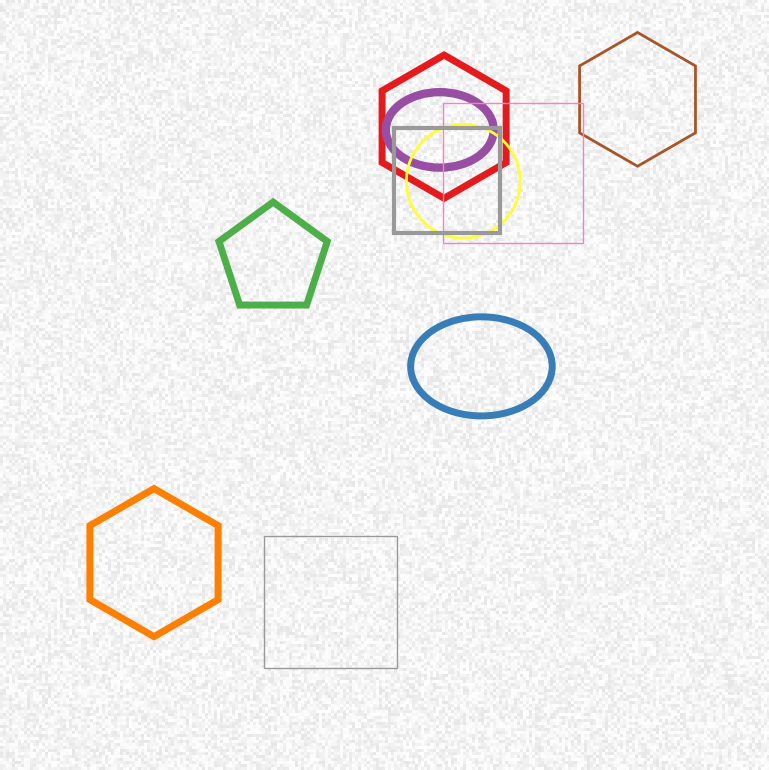[{"shape": "hexagon", "thickness": 2.5, "radius": 0.47, "center": [0.577, 0.835]}, {"shape": "oval", "thickness": 2.5, "radius": 0.46, "center": [0.625, 0.524]}, {"shape": "pentagon", "thickness": 2.5, "radius": 0.37, "center": [0.355, 0.664]}, {"shape": "oval", "thickness": 3, "radius": 0.35, "center": [0.571, 0.831]}, {"shape": "hexagon", "thickness": 2.5, "radius": 0.48, "center": [0.2, 0.269]}, {"shape": "circle", "thickness": 1, "radius": 0.37, "center": [0.602, 0.765]}, {"shape": "hexagon", "thickness": 1, "radius": 0.43, "center": [0.828, 0.871]}, {"shape": "square", "thickness": 0.5, "radius": 0.45, "center": [0.666, 0.776]}, {"shape": "square", "thickness": 1.5, "radius": 0.34, "center": [0.581, 0.766]}, {"shape": "square", "thickness": 0.5, "radius": 0.43, "center": [0.429, 0.218]}]